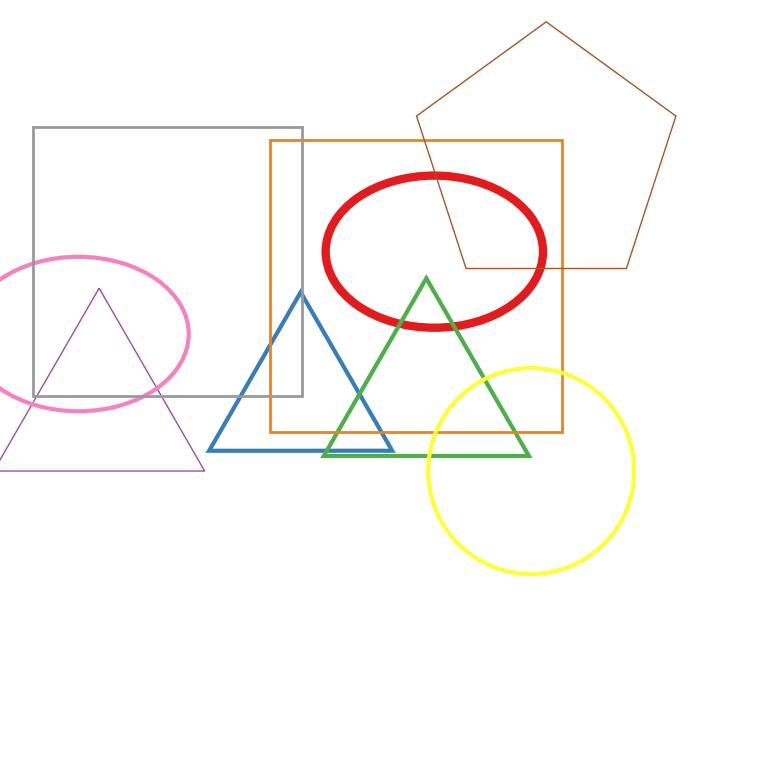[{"shape": "oval", "thickness": 3, "radius": 0.71, "center": [0.564, 0.673]}, {"shape": "triangle", "thickness": 1.5, "radius": 0.69, "center": [0.39, 0.483]}, {"shape": "triangle", "thickness": 1.5, "radius": 0.77, "center": [0.554, 0.485]}, {"shape": "triangle", "thickness": 0.5, "radius": 0.79, "center": [0.129, 0.467]}, {"shape": "square", "thickness": 1, "radius": 0.95, "center": [0.54, 0.628]}, {"shape": "circle", "thickness": 1.5, "radius": 0.67, "center": [0.69, 0.388]}, {"shape": "pentagon", "thickness": 0.5, "radius": 0.89, "center": [0.709, 0.795]}, {"shape": "oval", "thickness": 1.5, "radius": 0.72, "center": [0.102, 0.566]}, {"shape": "square", "thickness": 1, "radius": 0.88, "center": [0.217, 0.66]}]